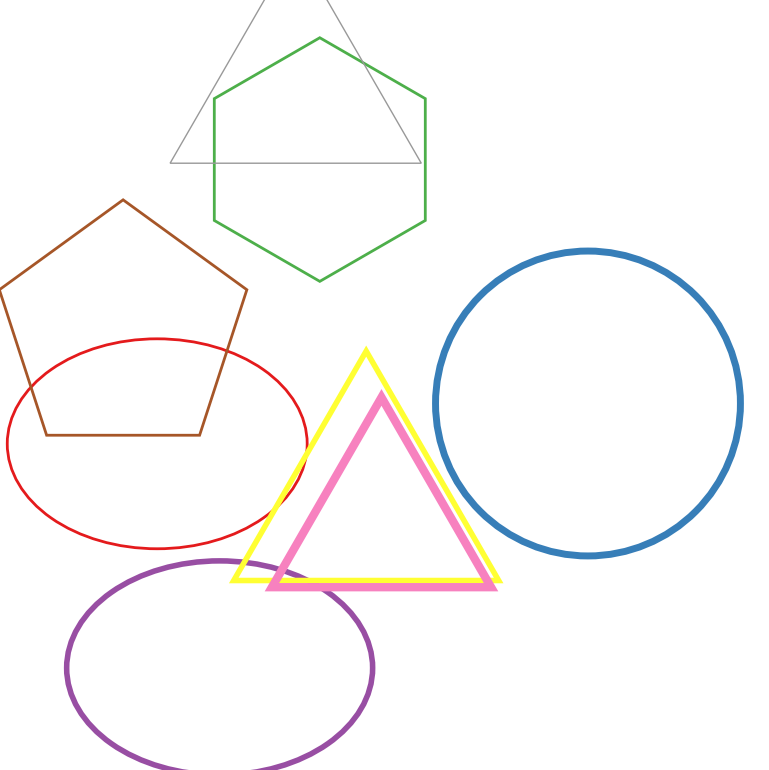[{"shape": "oval", "thickness": 1, "radius": 0.97, "center": [0.204, 0.424]}, {"shape": "circle", "thickness": 2.5, "radius": 0.99, "center": [0.764, 0.476]}, {"shape": "hexagon", "thickness": 1, "radius": 0.79, "center": [0.415, 0.793]}, {"shape": "oval", "thickness": 2, "radius": 0.99, "center": [0.285, 0.133]}, {"shape": "triangle", "thickness": 2, "radius": 0.99, "center": [0.476, 0.345]}, {"shape": "pentagon", "thickness": 1, "radius": 0.84, "center": [0.16, 0.571]}, {"shape": "triangle", "thickness": 3, "radius": 0.82, "center": [0.495, 0.32]}, {"shape": "triangle", "thickness": 0.5, "radius": 0.94, "center": [0.384, 0.882]}]